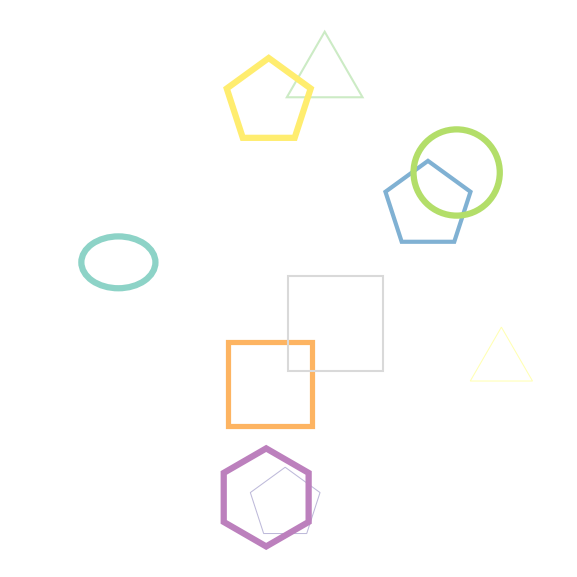[{"shape": "oval", "thickness": 3, "radius": 0.32, "center": [0.205, 0.545]}, {"shape": "triangle", "thickness": 0.5, "radius": 0.31, "center": [0.868, 0.37]}, {"shape": "pentagon", "thickness": 0.5, "radius": 0.32, "center": [0.494, 0.127]}, {"shape": "pentagon", "thickness": 2, "radius": 0.39, "center": [0.741, 0.643]}, {"shape": "square", "thickness": 2.5, "radius": 0.36, "center": [0.468, 0.335]}, {"shape": "circle", "thickness": 3, "radius": 0.37, "center": [0.791, 0.7]}, {"shape": "square", "thickness": 1, "radius": 0.41, "center": [0.581, 0.439]}, {"shape": "hexagon", "thickness": 3, "radius": 0.42, "center": [0.461, 0.138]}, {"shape": "triangle", "thickness": 1, "radius": 0.38, "center": [0.562, 0.869]}, {"shape": "pentagon", "thickness": 3, "radius": 0.38, "center": [0.465, 0.822]}]